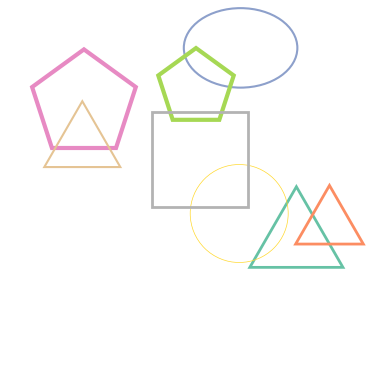[{"shape": "triangle", "thickness": 2, "radius": 0.7, "center": [0.77, 0.375]}, {"shape": "triangle", "thickness": 2, "radius": 0.51, "center": [0.856, 0.417]}, {"shape": "oval", "thickness": 1.5, "radius": 0.74, "center": [0.625, 0.876]}, {"shape": "pentagon", "thickness": 3, "radius": 0.71, "center": [0.218, 0.73]}, {"shape": "pentagon", "thickness": 3, "radius": 0.52, "center": [0.509, 0.772]}, {"shape": "circle", "thickness": 0.5, "radius": 0.64, "center": [0.621, 0.445]}, {"shape": "triangle", "thickness": 1.5, "radius": 0.57, "center": [0.214, 0.623]}, {"shape": "square", "thickness": 2, "radius": 0.62, "center": [0.519, 0.586]}]